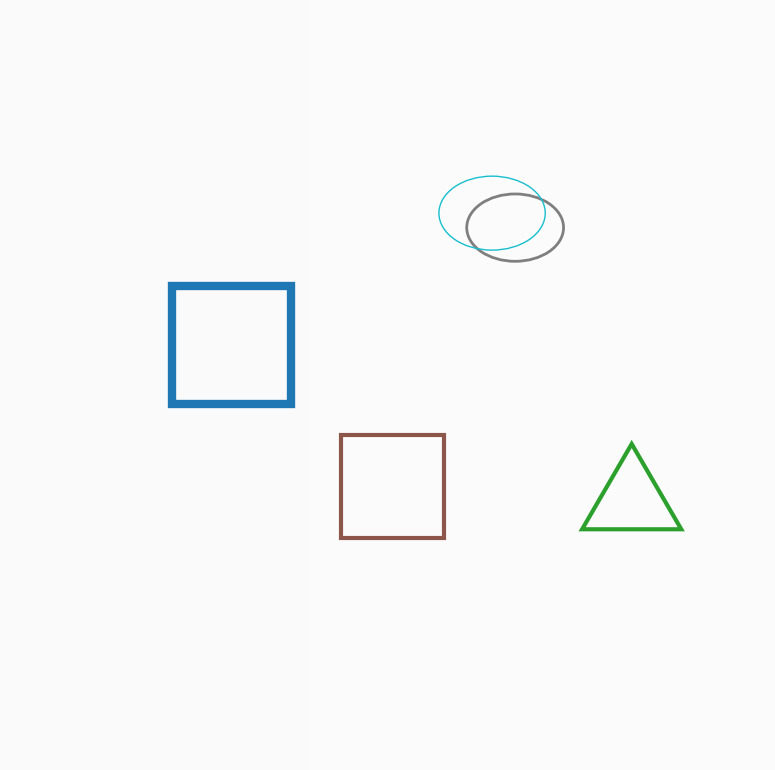[{"shape": "square", "thickness": 3, "radius": 0.38, "center": [0.298, 0.552]}, {"shape": "triangle", "thickness": 1.5, "radius": 0.37, "center": [0.815, 0.35]}, {"shape": "square", "thickness": 1.5, "radius": 0.33, "center": [0.507, 0.368]}, {"shape": "oval", "thickness": 1, "radius": 0.31, "center": [0.665, 0.704]}, {"shape": "oval", "thickness": 0.5, "radius": 0.34, "center": [0.635, 0.723]}]